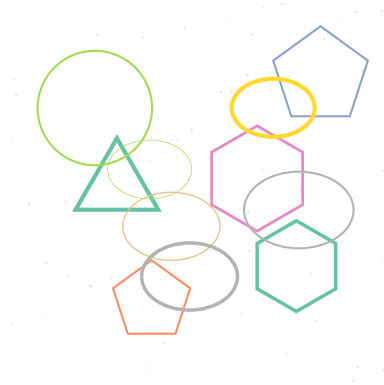[{"shape": "triangle", "thickness": 3, "radius": 0.62, "center": [0.304, 0.517]}, {"shape": "hexagon", "thickness": 2.5, "radius": 0.59, "center": [0.77, 0.309]}, {"shape": "pentagon", "thickness": 1.5, "radius": 0.53, "center": [0.394, 0.219]}, {"shape": "pentagon", "thickness": 1.5, "radius": 0.65, "center": [0.833, 0.803]}, {"shape": "hexagon", "thickness": 2, "radius": 0.68, "center": [0.668, 0.536]}, {"shape": "oval", "thickness": 0.5, "radius": 0.55, "center": [0.389, 0.56]}, {"shape": "circle", "thickness": 1.5, "radius": 0.74, "center": [0.246, 0.719]}, {"shape": "oval", "thickness": 3, "radius": 0.54, "center": [0.71, 0.72]}, {"shape": "oval", "thickness": 1, "radius": 0.63, "center": [0.445, 0.412]}, {"shape": "oval", "thickness": 2.5, "radius": 0.62, "center": [0.492, 0.282]}, {"shape": "oval", "thickness": 1.5, "radius": 0.71, "center": [0.776, 0.455]}]